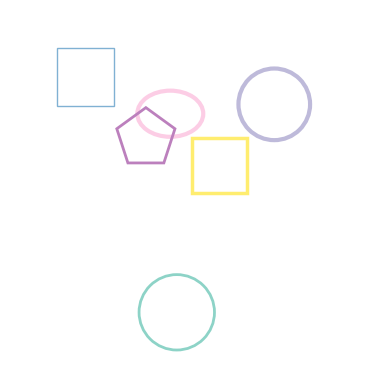[{"shape": "circle", "thickness": 2, "radius": 0.49, "center": [0.459, 0.189]}, {"shape": "circle", "thickness": 3, "radius": 0.47, "center": [0.712, 0.729]}, {"shape": "square", "thickness": 1, "radius": 0.37, "center": [0.222, 0.8]}, {"shape": "oval", "thickness": 3, "radius": 0.43, "center": [0.442, 0.705]}, {"shape": "pentagon", "thickness": 2, "radius": 0.4, "center": [0.379, 0.641]}, {"shape": "square", "thickness": 2.5, "radius": 0.35, "center": [0.57, 0.57]}]